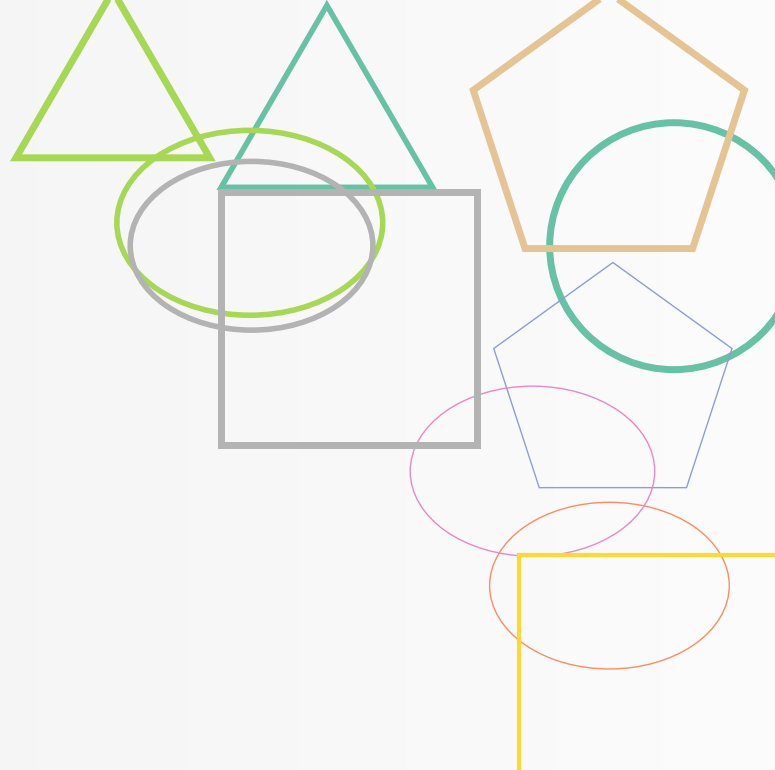[{"shape": "circle", "thickness": 2.5, "radius": 0.8, "center": [0.87, 0.68]}, {"shape": "triangle", "thickness": 2, "radius": 0.79, "center": [0.422, 0.835]}, {"shape": "oval", "thickness": 0.5, "radius": 0.77, "center": [0.786, 0.239]}, {"shape": "pentagon", "thickness": 0.5, "radius": 0.81, "center": [0.791, 0.497]}, {"shape": "oval", "thickness": 0.5, "radius": 0.79, "center": [0.687, 0.388]}, {"shape": "triangle", "thickness": 2.5, "radius": 0.72, "center": [0.146, 0.867]}, {"shape": "oval", "thickness": 2, "radius": 0.86, "center": [0.322, 0.711]}, {"shape": "square", "thickness": 1.5, "radius": 0.85, "center": [0.84, 0.108]}, {"shape": "pentagon", "thickness": 2.5, "radius": 0.92, "center": [0.786, 0.826]}, {"shape": "oval", "thickness": 2, "radius": 0.78, "center": [0.325, 0.681]}, {"shape": "square", "thickness": 2.5, "radius": 0.82, "center": [0.45, 0.586]}]